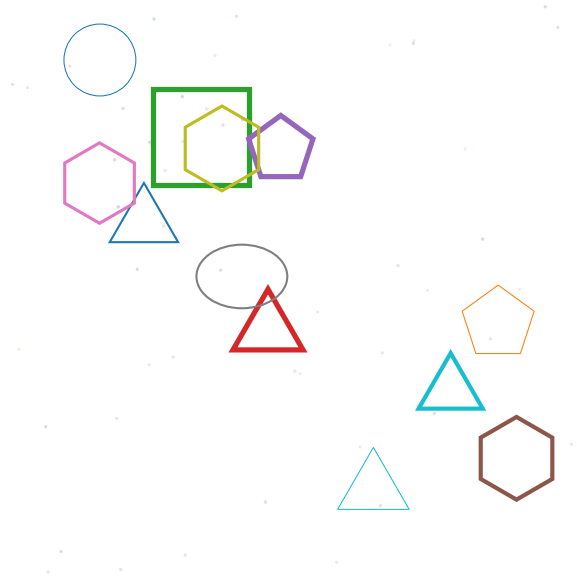[{"shape": "triangle", "thickness": 1, "radius": 0.34, "center": [0.249, 0.614]}, {"shape": "circle", "thickness": 0.5, "radius": 0.31, "center": [0.173, 0.895]}, {"shape": "pentagon", "thickness": 0.5, "radius": 0.33, "center": [0.863, 0.44]}, {"shape": "square", "thickness": 2.5, "radius": 0.42, "center": [0.348, 0.762]}, {"shape": "triangle", "thickness": 2.5, "radius": 0.35, "center": [0.464, 0.428]}, {"shape": "pentagon", "thickness": 2.5, "radius": 0.29, "center": [0.486, 0.741]}, {"shape": "hexagon", "thickness": 2, "radius": 0.36, "center": [0.894, 0.206]}, {"shape": "hexagon", "thickness": 1.5, "radius": 0.35, "center": [0.172, 0.682]}, {"shape": "oval", "thickness": 1, "radius": 0.39, "center": [0.419, 0.52]}, {"shape": "hexagon", "thickness": 1.5, "radius": 0.37, "center": [0.384, 0.742]}, {"shape": "triangle", "thickness": 0.5, "radius": 0.36, "center": [0.647, 0.153]}, {"shape": "triangle", "thickness": 2, "radius": 0.32, "center": [0.78, 0.324]}]